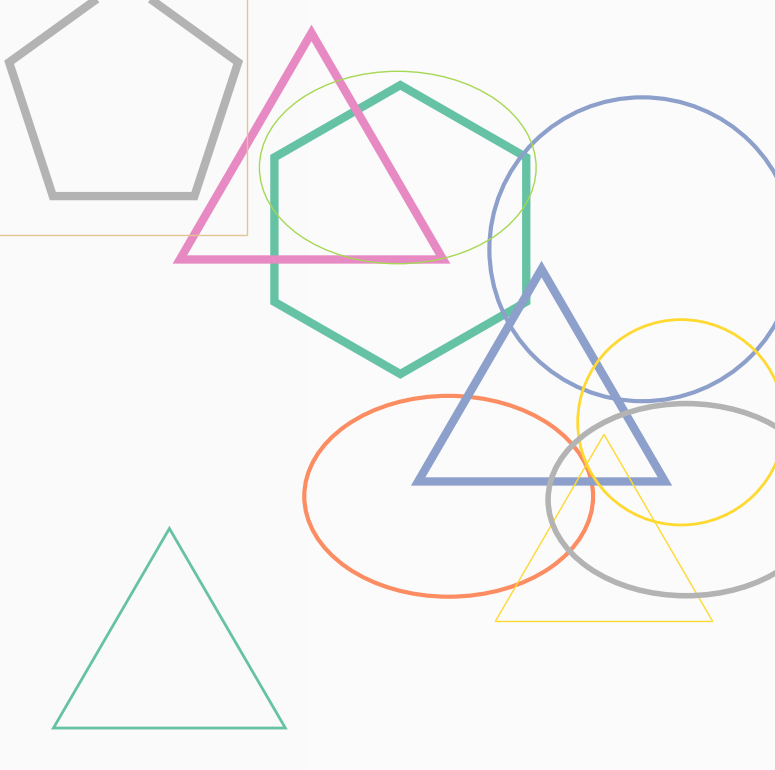[{"shape": "hexagon", "thickness": 3, "radius": 0.94, "center": [0.517, 0.702]}, {"shape": "triangle", "thickness": 1, "radius": 0.86, "center": [0.219, 0.141]}, {"shape": "oval", "thickness": 1.5, "radius": 0.93, "center": [0.579, 0.355]}, {"shape": "triangle", "thickness": 3, "radius": 0.92, "center": [0.699, 0.467]}, {"shape": "circle", "thickness": 1.5, "radius": 0.99, "center": [0.829, 0.676]}, {"shape": "triangle", "thickness": 3, "radius": 0.98, "center": [0.402, 0.761]}, {"shape": "oval", "thickness": 0.5, "radius": 0.89, "center": [0.513, 0.782]}, {"shape": "circle", "thickness": 1, "radius": 0.67, "center": [0.879, 0.452]}, {"shape": "triangle", "thickness": 0.5, "radius": 0.81, "center": [0.779, 0.274]}, {"shape": "square", "thickness": 0.5, "radius": 0.94, "center": [0.13, 0.883]}, {"shape": "oval", "thickness": 2, "radius": 0.89, "center": [0.885, 0.351]}, {"shape": "pentagon", "thickness": 3, "radius": 0.78, "center": [0.16, 0.871]}]